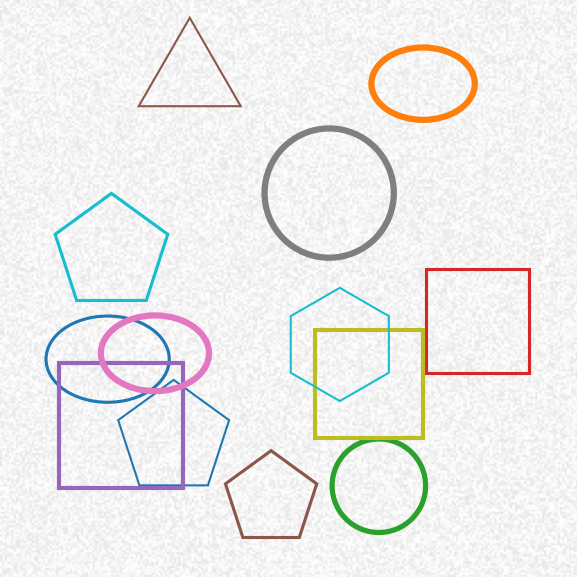[{"shape": "pentagon", "thickness": 1, "radius": 0.5, "center": [0.301, 0.24]}, {"shape": "oval", "thickness": 1.5, "radius": 0.53, "center": [0.186, 0.377]}, {"shape": "oval", "thickness": 3, "radius": 0.45, "center": [0.733, 0.854]}, {"shape": "circle", "thickness": 2.5, "radius": 0.4, "center": [0.656, 0.158]}, {"shape": "square", "thickness": 1.5, "radius": 0.45, "center": [0.827, 0.444]}, {"shape": "square", "thickness": 2, "radius": 0.54, "center": [0.21, 0.262]}, {"shape": "pentagon", "thickness": 1.5, "radius": 0.42, "center": [0.469, 0.136]}, {"shape": "triangle", "thickness": 1, "radius": 0.51, "center": [0.329, 0.866]}, {"shape": "oval", "thickness": 3, "radius": 0.47, "center": [0.268, 0.387]}, {"shape": "circle", "thickness": 3, "radius": 0.56, "center": [0.57, 0.665]}, {"shape": "square", "thickness": 2, "radius": 0.47, "center": [0.638, 0.335]}, {"shape": "hexagon", "thickness": 1, "radius": 0.49, "center": [0.588, 0.403]}, {"shape": "pentagon", "thickness": 1.5, "radius": 0.51, "center": [0.193, 0.562]}]